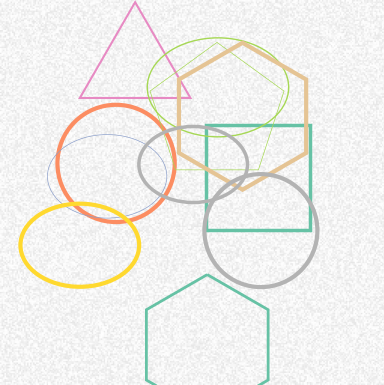[{"shape": "square", "thickness": 2.5, "radius": 0.68, "center": [0.669, 0.539]}, {"shape": "hexagon", "thickness": 2, "radius": 0.91, "center": [0.538, 0.104]}, {"shape": "circle", "thickness": 3, "radius": 0.76, "center": [0.302, 0.575]}, {"shape": "oval", "thickness": 0.5, "radius": 0.77, "center": [0.278, 0.542]}, {"shape": "triangle", "thickness": 1.5, "radius": 0.83, "center": [0.351, 0.828]}, {"shape": "pentagon", "thickness": 0.5, "radius": 0.91, "center": [0.564, 0.707]}, {"shape": "oval", "thickness": 1, "radius": 0.92, "center": [0.566, 0.773]}, {"shape": "oval", "thickness": 3, "radius": 0.77, "center": [0.207, 0.363]}, {"shape": "hexagon", "thickness": 3, "radius": 0.95, "center": [0.63, 0.698]}, {"shape": "oval", "thickness": 2.5, "radius": 0.71, "center": [0.502, 0.573]}, {"shape": "circle", "thickness": 3, "radius": 0.73, "center": [0.678, 0.401]}]